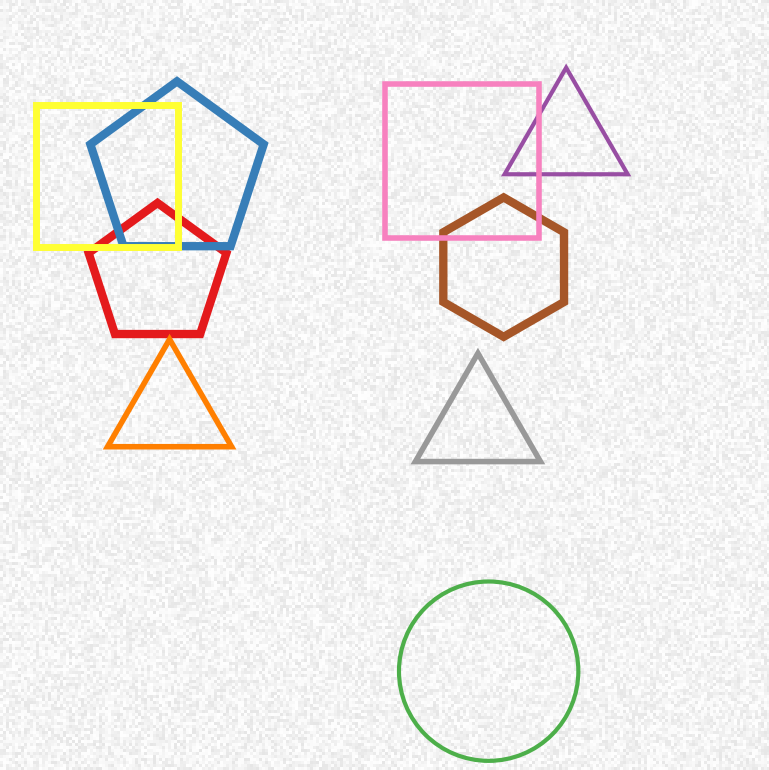[{"shape": "pentagon", "thickness": 3, "radius": 0.47, "center": [0.205, 0.642]}, {"shape": "pentagon", "thickness": 3, "radius": 0.59, "center": [0.23, 0.776]}, {"shape": "circle", "thickness": 1.5, "radius": 0.58, "center": [0.635, 0.128]}, {"shape": "triangle", "thickness": 1.5, "radius": 0.46, "center": [0.735, 0.82]}, {"shape": "triangle", "thickness": 2, "radius": 0.46, "center": [0.22, 0.466]}, {"shape": "square", "thickness": 2.5, "radius": 0.46, "center": [0.138, 0.772]}, {"shape": "hexagon", "thickness": 3, "radius": 0.45, "center": [0.654, 0.653]}, {"shape": "square", "thickness": 2, "radius": 0.5, "center": [0.6, 0.79]}, {"shape": "triangle", "thickness": 2, "radius": 0.47, "center": [0.621, 0.447]}]